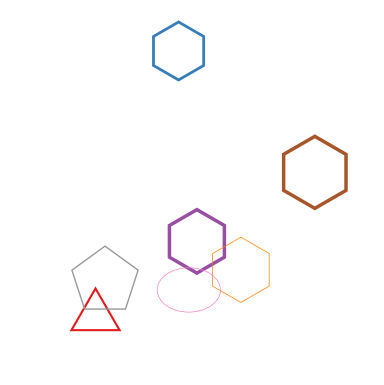[{"shape": "triangle", "thickness": 1.5, "radius": 0.36, "center": [0.248, 0.179]}, {"shape": "hexagon", "thickness": 2, "radius": 0.38, "center": [0.464, 0.868]}, {"shape": "hexagon", "thickness": 2.5, "radius": 0.41, "center": [0.511, 0.373]}, {"shape": "hexagon", "thickness": 0.5, "radius": 0.42, "center": [0.626, 0.299]}, {"shape": "hexagon", "thickness": 2.5, "radius": 0.47, "center": [0.818, 0.552]}, {"shape": "oval", "thickness": 0.5, "radius": 0.41, "center": [0.49, 0.247]}, {"shape": "pentagon", "thickness": 1, "radius": 0.45, "center": [0.273, 0.27]}]